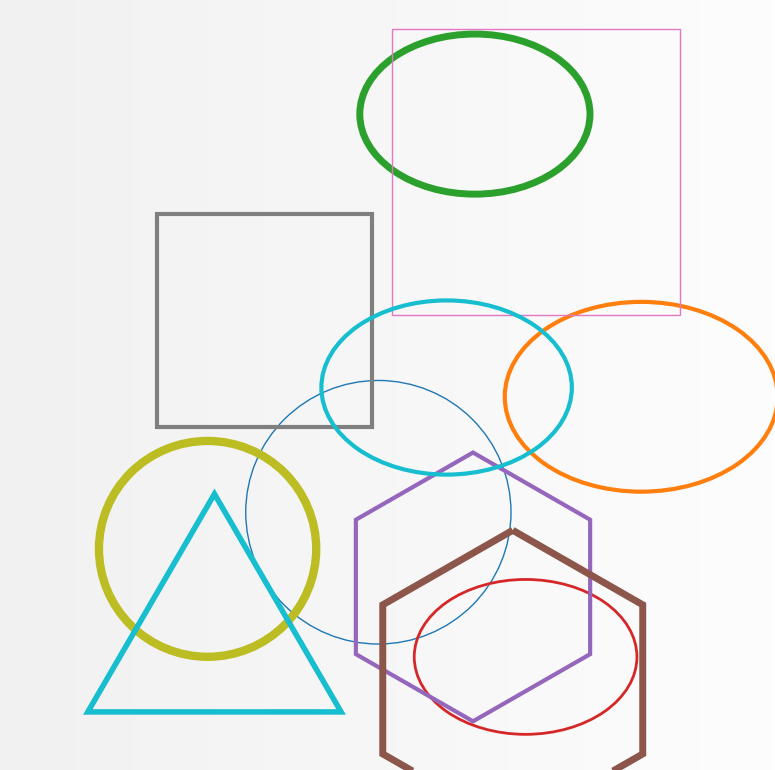[{"shape": "circle", "thickness": 0.5, "radius": 0.86, "center": [0.488, 0.335]}, {"shape": "oval", "thickness": 1.5, "radius": 0.88, "center": [0.827, 0.485]}, {"shape": "oval", "thickness": 2.5, "radius": 0.74, "center": [0.613, 0.852]}, {"shape": "oval", "thickness": 1, "radius": 0.72, "center": [0.678, 0.147]}, {"shape": "hexagon", "thickness": 1.5, "radius": 0.87, "center": [0.61, 0.238]}, {"shape": "hexagon", "thickness": 2.5, "radius": 0.97, "center": [0.662, 0.118]}, {"shape": "square", "thickness": 0.5, "radius": 0.93, "center": [0.692, 0.776]}, {"shape": "square", "thickness": 1.5, "radius": 0.69, "center": [0.342, 0.584]}, {"shape": "circle", "thickness": 3, "radius": 0.7, "center": [0.268, 0.287]}, {"shape": "triangle", "thickness": 2, "radius": 0.94, "center": [0.277, 0.17]}, {"shape": "oval", "thickness": 1.5, "radius": 0.81, "center": [0.576, 0.497]}]